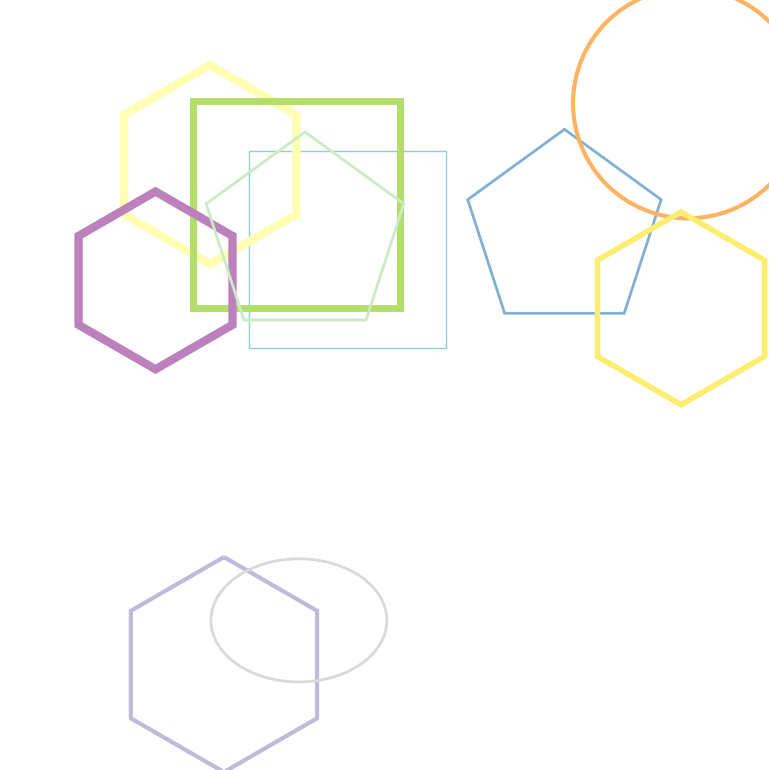[{"shape": "square", "thickness": 0.5, "radius": 0.64, "center": [0.451, 0.676]}, {"shape": "hexagon", "thickness": 3, "radius": 0.65, "center": [0.273, 0.786]}, {"shape": "hexagon", "thickness": 1.5, "radius": 0.7, "center": [0.291, 0.137]}, {"shape": "pentagon", "thickness": 1, "radius": 0.66, "center": [0.733, 0.7]}, {"shape": "circle", "thickness": 1.5, "radius": 0.75, "center": [0.894, 0.866]}, {"shape": "square", "thickness": 2.5, "radius": 0.67, "center": [0.386, 0.735]}, {"shape": "oval", "thickness": 1, "radius": 0.57, "center": [0.388, 0.194]}, {"shape": "hexagon", "thickness": 3, "radius": 0.58, "center": [0.202, 0.636]}, {"shape": "pentagon", "thickness": 1, "radius": 0.67, "center": [0.396, 0.694]}, {"shape": "hexagon", "thickness": 2, "radius": 0.63, "center": [0.884, 0.6]}]